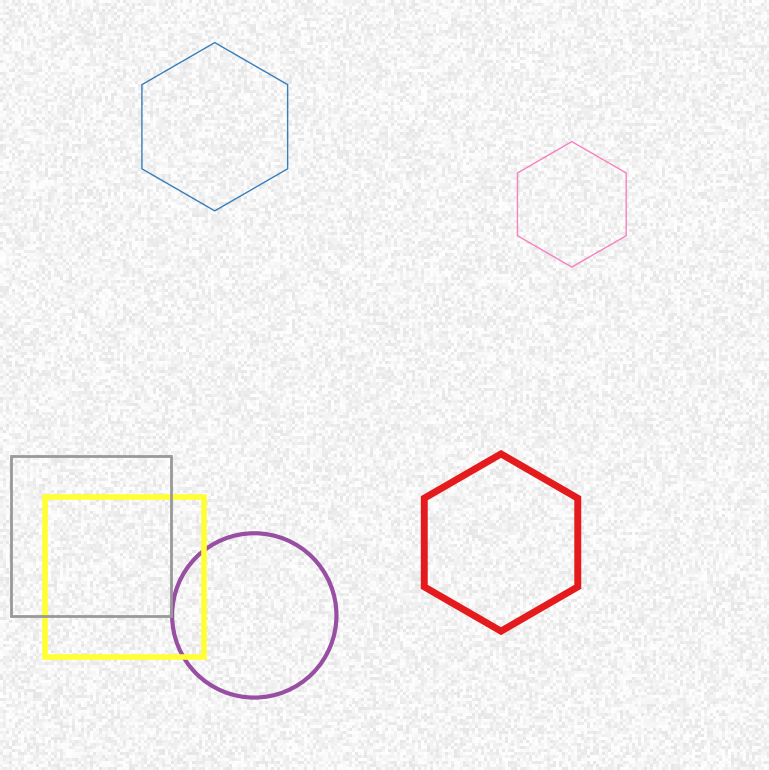[{"shape": "hexagon", "thickness": 2.5, "radius": 0.58, "center": [0.651, 0.295]}, {"shape": "hexagon", "thickness": 0.5, "radius": 0.55, "center": [0.279, 0.835]}, {"shape": "circle", "thickness": 1.5, "radius": 0.53, "center": [0.33, 0.201]}, {"shape": "square", "thickness": 2, "radius": 0.52, "center": [0.162, 0.251]}, {"shape": "hexagon", "thickness": 0.5, "radius": 0.41, "center": [0.743, 0.735]}, {"shape": "square", "thickness": 1, "radius": 0.52, "center": [0.118, 0.304]}]